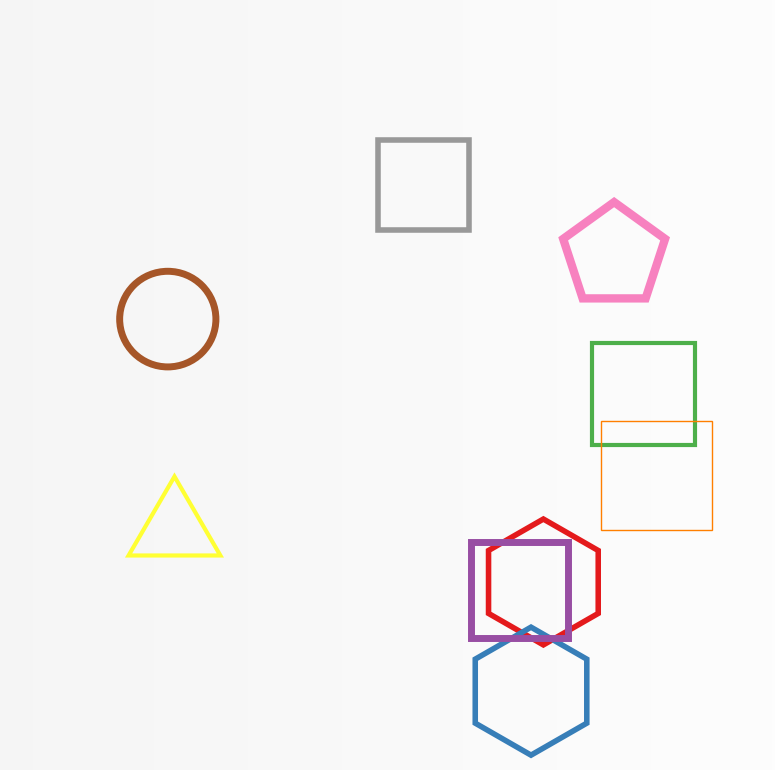[{"shape": "hexagon", "thickness": 2, "radius": 0.41, "center": [0.701, 0.244]}, {"shape": "hexagon", "thickness": 2, "radius": 0.42, "center": [0.685, 0.102]}, {"shape": "square", "thickness": 1.5, "radius": 0.33, "center": [0.831, 0.488]}, {"shape": "square", "thickness": 2.5, "radius": 0.31, "center": [0.67, 0.233]}, {"shape": "square", "thickness": 0.5, "radius": 0.36, "center": [0.847, 0.382]}, {"shape": "triangle", "thickness": 1.5, "radius": 0.34, "center": [0.225, 0.313]}, {"shape": "circle", "thickness": 2.5, "radius": 0.31, "center": [0.216, 0.586]}, {"shape": "pentagon", "thickness": 3, "radius": 0.35, "center": [0.792, 0.668]}, {"shape": "square", "thickness": 2, "radius": 0.29, "center": [0.547, 0.76]}]